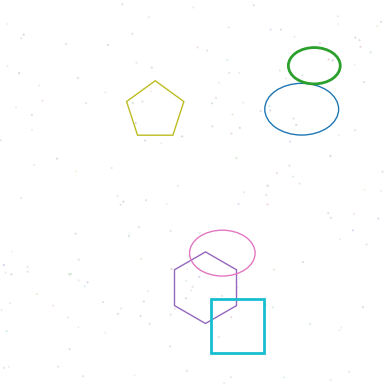[{"shape": "oval", "thickness": 1, "radius": 0.48, "center": [0.784, 0.716]}, {"shape": "oval", "thickness": 2, "radius": 0.34, "center": [0.816, 0.829]}, {"shape": "hexagon", "thickness": 1, "radius": 0.47, "center": [0.534, 0.253]}, {"shape": "oval", "thickness": 1, "radius": 0.43, "center": [0.577, 0.343]}, {"shape": "pentagon", "thickness": 1, "radius": 0.39, "center": [0.403, 0.712]}, {"shape": "square", "thickness": 2, "radius": 0.35, "center": [0.617, 0.153]}]